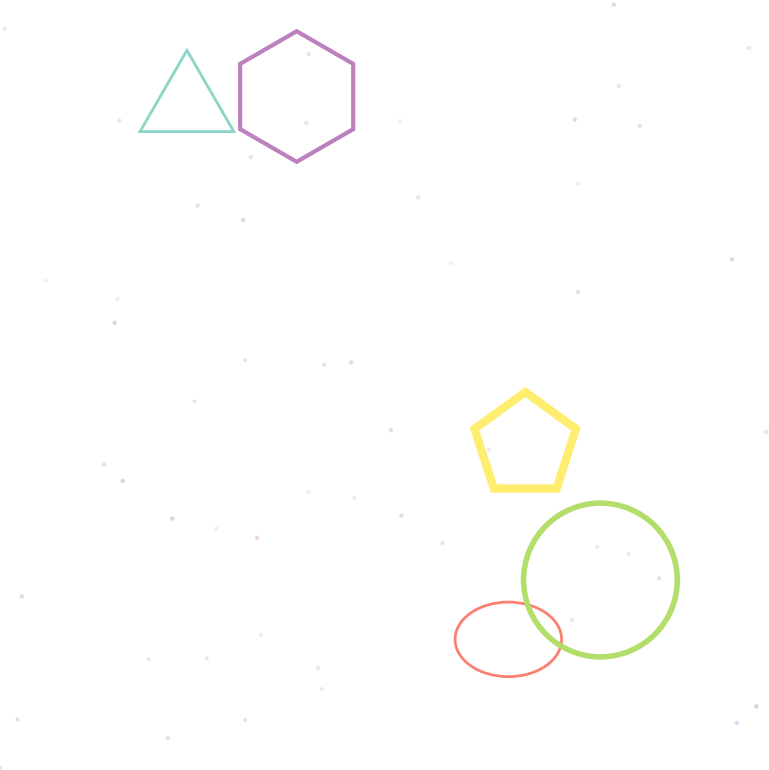[{"shape": "triangle", "thickness": 1, "radius": 0.35, "center": [0.243, 0.864]}, {"shape": "oval", "thickness": 1, "radius": 0.35, "center": [0.66, 0.17]}, {"shape": "circle", "thickness": 2, "radius": 0.5, "center": [0.78, 0.247]}, {"shape": "hexagon", "thickness": 1.5, "radius": 0.42, "center": [0.385, 0.875]}, {"shape": "pentagon", "thickness": 3, "radius": 0.35, "center": [0.682, 0.422]}]